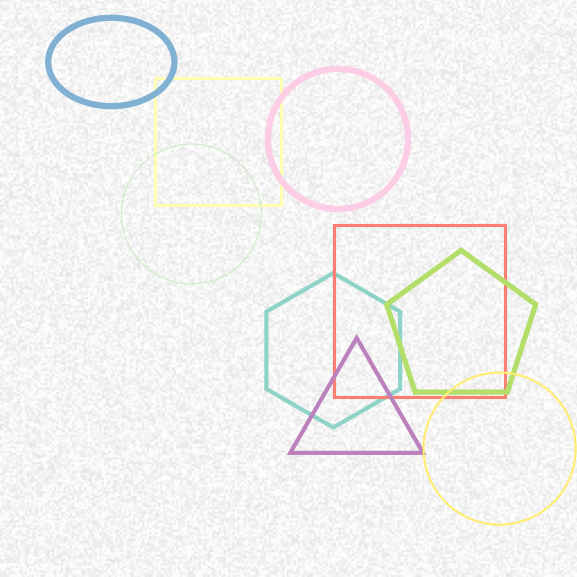[{"shape": "hexagon", "thickness": 2, "radius": 0.67, "center": [0.577, 0.393]}, {"shape": "square", "thickness": 1.5, "radius": 0.55, "center": [0.378, 0.754]}, {"shape": "square", "thickness": 1.5, "radius": 0.74, "center": [0.726, 0.461]}, {"shape": "oval", "thickness": 3, "radius": 0.55, "center": [0.193, 0.892]}, {"shape": "pentagon", "thickness": 2.5, "radius": 0.68, "center": [0.799, 0.43]}, {"shape": "circle", "thickness": 3, "radius": 0.61, "center": [0.585, 0.759]}, {"shape": "triangle", "thickness": 2, "radius": 0.66, "center": [0.618, 0.281]}, {"shape": "circle", "thickness": 0.5, "radius": 0.61, "center": [0.332, 0.629]}, {"shape": "circle", "thickness": 1, "radius": 0.66, "center": [0.865, 0.222]}]